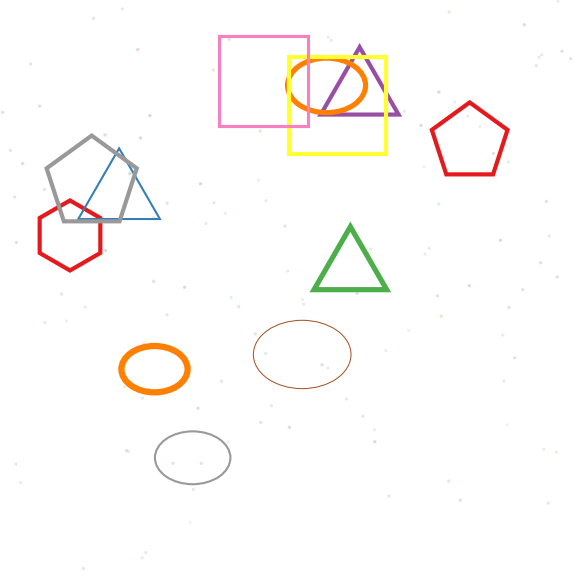[{"shape": "hexagon", "thickness": 2, "radius": 0.3, "center": [0.121, 0.591]}, {"shape": "pentagon", "thickness": 2, "radius": 0.34, "center": [0.813, 0.753]}, {"shape": "triangle", "thickness": 1, "radius": 0.41, "center": [0.206, 0.661]}, {"shape": "triangle", "thickness": 2.5, "radius": 0.36, "center": [0.607, 0.534]}, {"shape": "triangle", "thickness": 2, "radius": 0.39, "center": [0.623, 0.84]}, {"shape": "oval", "thickness": 3, "radius": 0.29, "center": [0.268, 0.36]}, {"shape": "oval", "thickness": 2.5, "radius": 0.34, "center": [0.565, 0.851]}, {"shape": "square", "thickness": 2, "radius": 0.42, "center": [0.584, 0.816]}, {"shape": "oval", "thickness": 0.5, "radius": 0.42, "center": [0.523, 0.385]}, {"shape": "square", "thickness": 1.5, "radius": 0.39, "center": [0.456, 0.859]}, {"shape": "pentagon", "thickness": 2, "radius": 0.41, "center": [0.159, 0.682]}, {"shape": "oval", "thickness": 1, "radius": 0.33, "center": [0.334, 0.206]}]